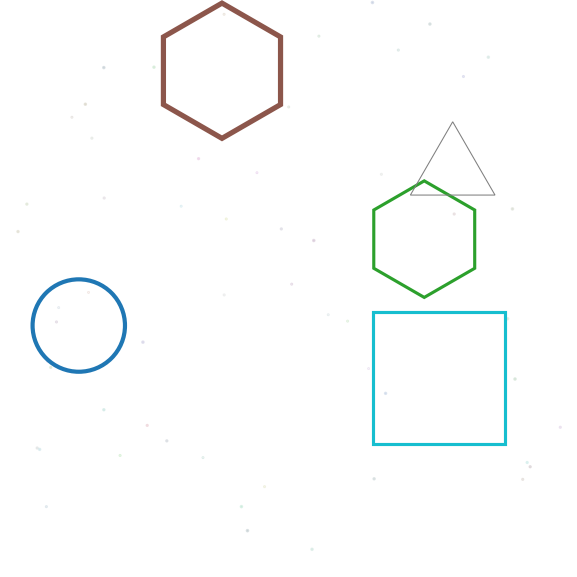[{"shape": "circle", "thickness": 2, "radius": 0.4, "center": [0.136, 0.435]}, {"shape": "hexagon", "thickness": 1.5, "radius": 0.5, "center": [0.735, 0.585]}, {"shape": "hexagon", "thickness": 2.5, "radius": 0.59, "center": [0.384, 0.877]}, {"shape": "triangle", "thickness": 0.5, "radius": 0.42, "center": [0.784, 0.704]}, {"shape": "square", "thickness": 1.5, "radius": 0.57, "center": [0.76, 0.345]}]